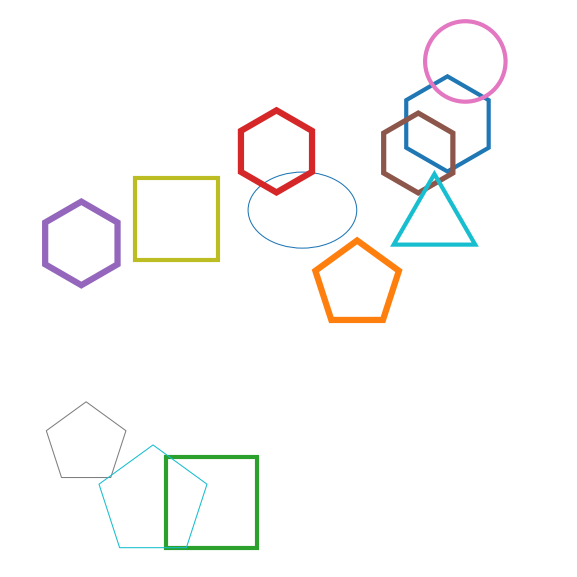[{"shape": "oval", "thickness": 0.5, "radius": 0.47, "center": [0.524, 0.635]}, {"shape": "hexagon", "thickness": 2, "radius": 0.41, "center": [0.775, 0.785]}, {"shape": "pentagon", "thickness": 3, "radius": 0.38, "center": [0.618, 0.507]}, {"shape": "square", "thickness": 2, "radius": 0.39, "center": [0.366, 0.128]}, {"shape": "hexagon", "thickness": 3, "radius": 0.36, "center": [0.479, 0.737]}, {"shape": "hexagon", "thickness": 3, "radius": 0.36, "center": [0.141, 0.578]}, {"shape": "hexagon", "thickness": 2.5, "radius": 0.35, "center": [0.724, 0.734]}, {"shape": "circle", "thickness": 2, "radius": 0.35, "center": [0.806, 0.893]}, {"shape": "pentagon", "thickness": 0.5, "radius": 0.36, "center": [0.149, 0.231]}, {"shape": "square", "thickness": 2, "radius": 0.36, "center": [0.305, 0.62]}, {"shape": "pentagon", "thickness": 0.5, "radius": 0.49, "center": [0.265, 0.13]}, {"shape": "triangle", "thickness": 2, "radius": 0.41, "center": [0.752, 0.616]}]